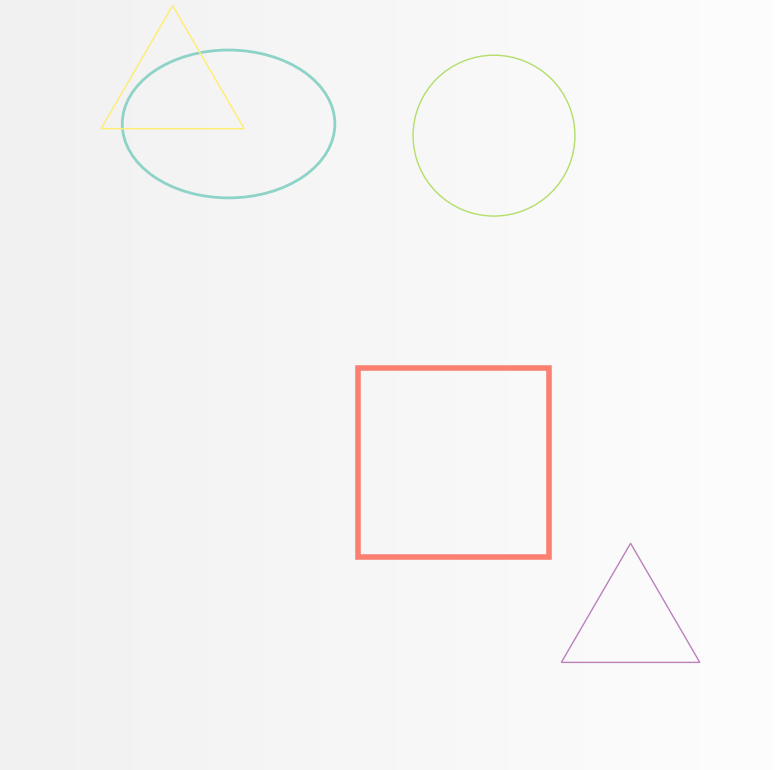[{"shape": "oval", "thickness": 1, "radius": 0.69, "center": [0.295, 0.839]}, {"shape": "square", "thickness": 2, "radius": 0.62, "center": [0.585, 0.399]}, {"shape": "circle", "thickness": 0.5, "radius": 0.52, "center": [0.637, 0.824]}, {"shape": "triangle", "thickness": 0.5, "radius": 0.52, "center": [0.814, 0.191]}, {"shape": "triangle", "thickness": 0.5, "radius": 0.53, "center": [0.223, 0.886]}]